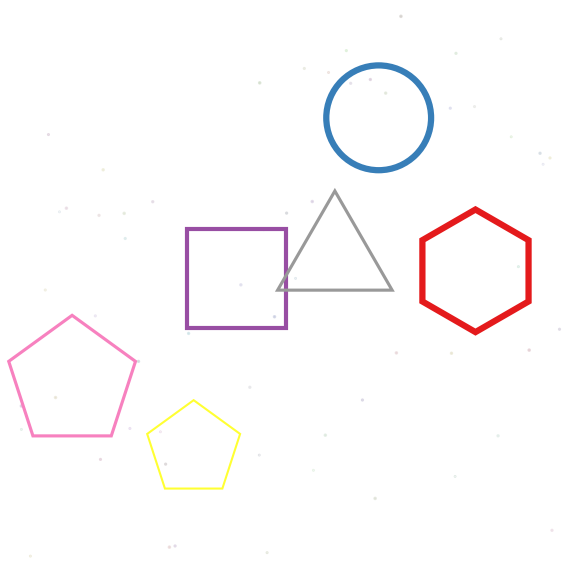[{"shape": "hexagon", "thickness": 3, "radius": 0.53, "center": [0.823, 0.53]}, {"shape": "circle", "thickness": 3, "radius": 0.45, "center": [0.656, 0.795]}, {"shape": "square", "thickness": 2, "radius": 0.43, "center": [0.409, 0.517]}, {"shape": "pentagon", "thickness": 1, "radius": 0.42, "center": [0.335, 0.222]}, {"shape": "pentagon", "thickness": 1.5, "radius": 0.58, "center": [0.125, 0.338]}, {"shape": "triangle", "thickness": 1.5, "radius": 0.57, "center": [0.58, 0.554]}]